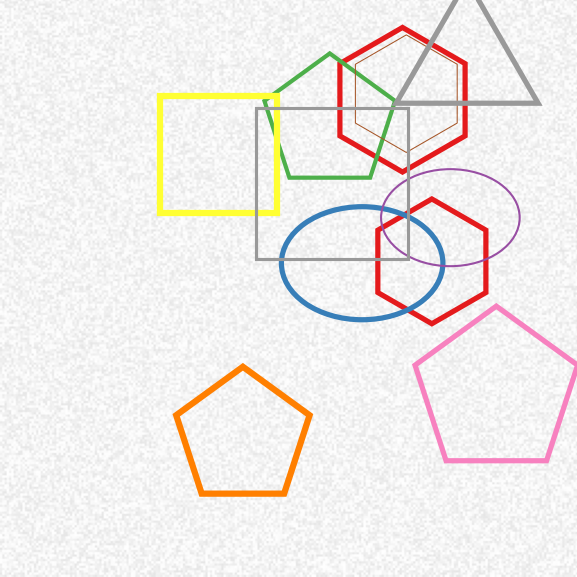[{"shape": "hexagon", "thickness": 2.5, "radius": 0.63, "center": [0.697, 0.826]}, {"shape": "hexagon", "thickness": 2.5, "radius": 0.54, "center": [0.748, 0.547]}, {"shape": "oval", "thickness": 2.5, "radius": 0.7, "center": [0.627, 0.543]}, {"shape": "pentagon", "thickness": 2, "radius": 0.59, "center": [0.571, 0.788]}, {"shape": "oval", "thickness": 1, "radius": 0.6, "center": [0.78, 0.622]}, {"shape": "pentagon", "thickness": 3, "radius": 0.61, "center": [0.421, 0.243]}, {"shape": "square", "thickness": 3, "radius": 0.5, "center": [0.379, 0.732]}, {"shape": "hexagon", "thickness": 0.5, "radius": 0.51, "center": [0.704, 0.837]}, {"shape": "pentagon", "thickness": 2.5, "radius": 0.74, "center": [0.859, 0.321]}, {"shape": "triangle", "thickness": 2.5, "radius": 0.71, "center": [0.809, 0.891]}, {"shape": "square", "thickness": 1.5, "radius": 0.66, "center": [0.575, 0.681]}]